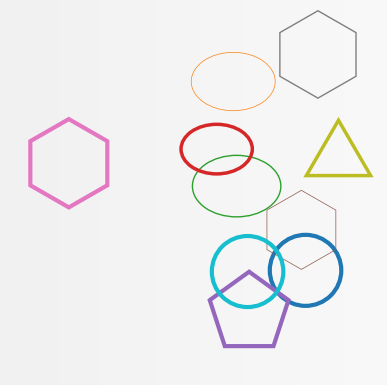[{"shape": "circle", "thickness": 3, "radius": 0.46, "center": [0.788, 0.298]}, {"shape": "oval", "thickness": 0.5, "radius": 0.54, "center": [0.602, 0.788]}, {"shape": "oval", "thickness": 1, "radius": 0.57, "center": [0.611, 0.517]}, {"shape": "oval", "thickness": 2.5, "radius": 0.46, "center": [0.559, 0.613]}, {"shape": "pentagon", "thickness": 3, "radius": 0.53, "center": [0.643, 0.187]}, {"shape": "hexagon", "thickness": 0.5, "radius": 0.51, "center": [0.778, 0.403]}, {"shape": "hexagon", "thickness": 3, "radius": 0.57, "center": [0.178, 0.576]}, {"shape": "hexagon", "thickness": 1, "radius": 0.57, "center": [0.82, 0.859]}, {"shape": "triangle", "thickness": 2.5, "radius": 0.48, "center": [0.873, 0.592]}, {"shape": "circle", "thickness": 3, "radius": 0.46, "center": [0.639, 0.295]}]